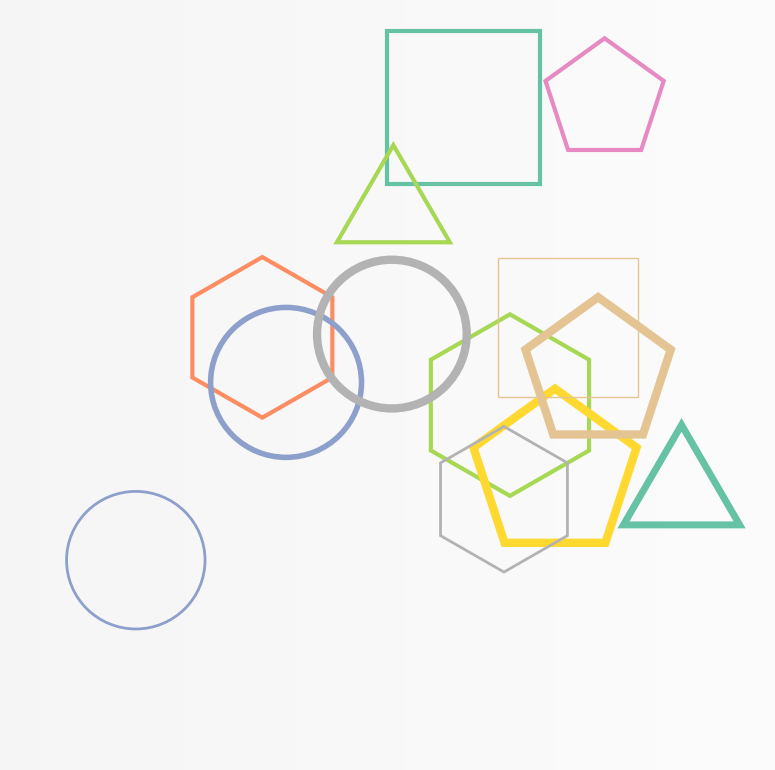[{"shape": "square", "thickness": 1.5, "radius": 0.49, "center": [0.598, 0.86]}, {"shape": "triangle", "thickness": 2.5, "radius": 0.43, "center": [0.879, 0.362]}, {"shape": "hexagon", "thickness": 1.5, "radius": 0.52, "center": [0.339, 0.562]}, {"shape": "circle", "thickness": 2, "radius": 0.49, "center": [0.369, 0.503]}, {"shape": "circle", "thickness": 1, "radius": 0.45, "center": [0.175, 0.272]}, {"shape": "pentagon", "thickness": 1.5, "radius": 0.4, "center": [0.78, 0.87]}, {"shape": "hexagon", "thickness": 1.5, "radius": 0.59, "center": [0.658, 0.474]}, {"shape": "triangle", "thickness": 1.5, "radius": 0.42, "center": [0.508, 0.727]}, {"shape": "pentagon", "thickness": 3, "radius": 0.55, "center": [0.716, 0.385]}, {"shape": "pentagon", "thickness": 3, "radius": 0.49, "center": [0.772, 0.515]}, {"shape": "square", "thickness": 0.5, "radius": 0.45, "center": [0.733, 0.574]}, {"shape": "hexagon", "thickness": 1, "radius": 0.47, "center": [0.65, 0.352]}, {"shape": "circle", "thickness": 3, "radius": 0.48, "center": [0.506, 0.566]}]